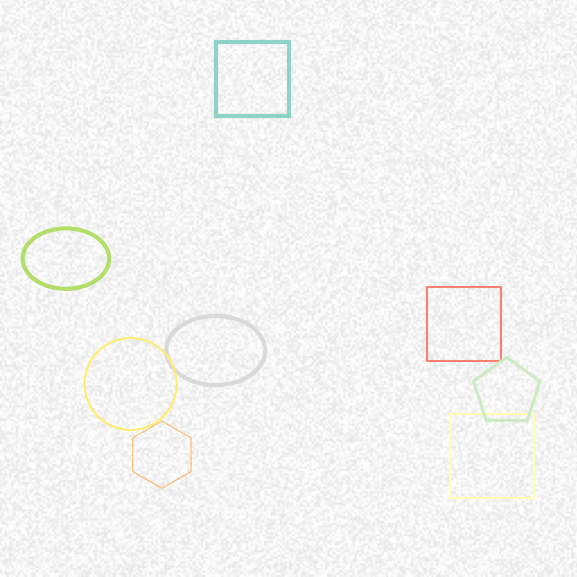[{"shape": "square", "thickness": 2, "radius": 0.32, "center": [0.438, 0.863]}, {"shape": "square", "thickness": 1, "radius": 0.36, "center": [0.852, 0.209]}, {"shape": "square", "thickness": 1, "radius": 0.32, "center": [0.803, 0.438]}, {"shape": "hexagon", "thickness": 0.5, "radius": 0.29, "center": [0.28, 0.212]}, {"shape": "oval", "thickness": 2, "radius": 0.37, "center": [0.114, 0.551]}, {"shape": "oval", "thickness": 2, "radius": 0.43, "center": [0.373, 0.392]}, {"shape": "pentagon", "thickness": 1.5, "radius": 0.3, "center": [0.877, 0.32]}, {"shape": "circle", "thickness": 1, "radius": 0.4, "center": [0.226, 0.334]}]